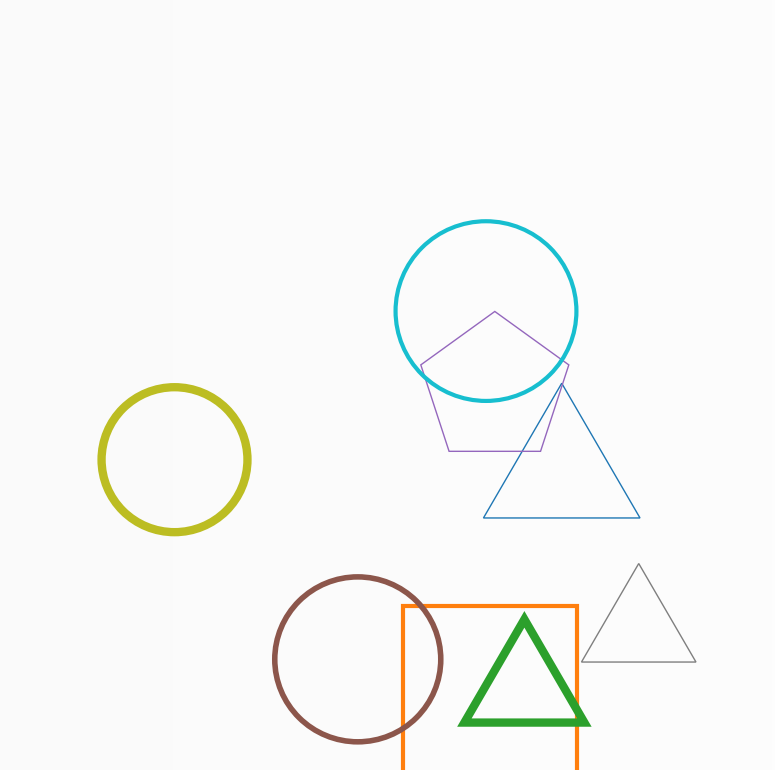[{"shape": "triangle", "thickness": 0.5, "radius": 0.58, "center": [0.725, 0.386]}, {"shape": "square", "thickness": 1.5, "radius": 0.56, "center": [0.633, 0.102]}, {"shape": "triangle", "thickness": 3, "radius": 0.45, "center": [0.677, 0.106]}, {"shape": "pentagon", "thickness": 0.5, "radius": 0.5, "center": [0.638, 0.495]}, {"shape": "circle", "thickness": 2, "radius": 0.54, "center": [0.462, 0.144]}, {"shape": "triangle", "thickness": 0.5, "radius": 0.43, "center": [0.824, 0.183]}, {"shape": "circle", "thickness": 3, "radius": 0.47, "center": [0.225, 0.403]}, {"shape": "circle", "thickness": 1.5, "radius": 0.58, "center": [0.627, 0.596]}]